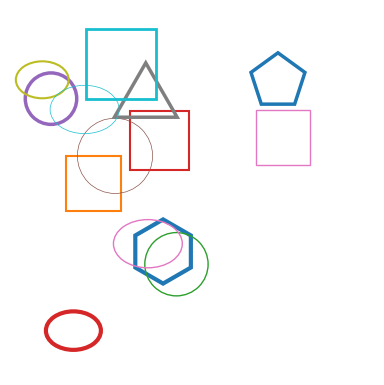[{"shape": "pentagon", "thickness": 2.5, "radius": 0.37, "center": [0.722, 0.789]}, {"shape": "hexagon", "thickness": 3, "radius": 0.42, "center": [0.424, 0.347]}, {"shape": "square", "thickness": 1.5, "radius": 0.36, "center": [0.243, 0.524]}, {"shape": "circle", "thickness": 1, "radius": 0.41, "center": [0.458, 0.314]}, {"shape": "oval", "thickness": 3, "radius": 0.36, "center": [0.191, 0.141]}, {"shape": "square", "thickness": 1.5, "radius": 0.38, "center": [0.414, 0.634]}, {"shape": "circle", "thickness": 2.5, "radius": 0.33, "center": [0.132, 0.744]}, {"shape": "circle", "thickness": 0.5, "radius": 0.49, "center": [0.299, 0.595]}, {"shape": "square", "thickness": 1, "radius": 0.35, "center": [0.736, 0.643]}, {"shape": "oval", "thickness": 1, "radius": 0.45, "center": [0.384, 0.367]}, {"shape": "triangle", "thickness": 2.5, "radius": 0.47, "center": [0.379, 0.743]}, {"shape": "oval", "thickness": 1.5, "radius": 0.34, "center": [0.11, 0.793]}, {"shape": "square", "thickness": 2, "radius": 0.46, "center": [0.314, 0.834]}, {"shape": "oval", "thickness": 0.5, "radius": 0.45, "center": [0.22, 0.716]}]